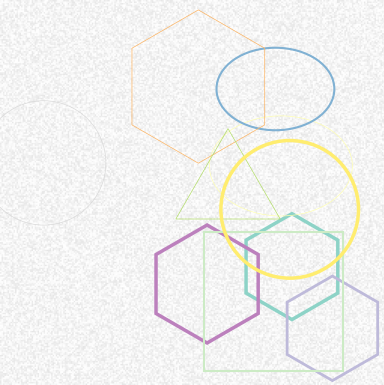[{"shape": "hexagon", "thickness": 2.5, "radius": 0.69, "center": [0.758, 0.308]}, {"shape": "oval", "thickness": 0.5, "radius": 0.93, "center": [0.73, 0.569]}, {"shape": "hexagon", "thickness": 2, "radius": 0.68, "center": [0.863, 0.147]}, {"shape": "oval", "thickness": 1.5, "radius": 0.77, "center": [0.715, 0.769]}, {"shape": "hexagon", "thickness": 0.5, "radius": 1.0, "center": [0.515, 0.775]}, {"shape": "triangle", "thickness": 0.5, "radius": 0.78, "center": [0.592, 0.509]}, {"shape": "circle", "thickness": 0.5, "radius": 0.81, "center": [0.113, 0.577]}, {"shape": "hexagon", "thickness": 2.5, "radius": 0.77, "center": [0.538, 0.262]}, {"shape": "square", "thickness": 1.5, "radius": 0.9, "center": [0.71, 0.217]}, {"shape": "circle", "thickness": 2.5, "radius": 0.89, "center": [0.753, 0.456]}]